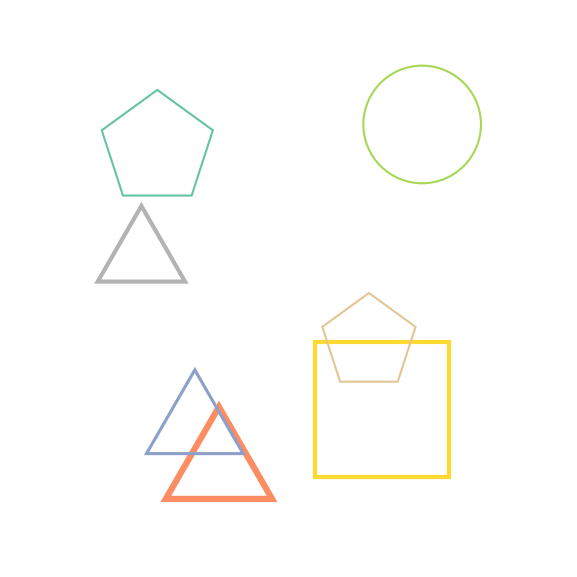[{"shape": "pentagon", "thickness": 1, "radius": 0.51, "center": [0.272, 0.742]}, {"shape": "triangle", "thickness": 3, "radius": 0.53, "center": [0.379, 0.188]}, {"shape": "triangle", "thickness": 1.5, "radius": 0.48, "center": [0.337, 0.262]}, {"shape": "circle", "thickness": 1, "radius": 0.51, "center": [0.731, 0.784]}, {"shape": "square", "thickness": 2, "radius": 0.58, "center": [0.661, 0.29]}, {"shape": "pentagon", "thickness": 1, "radius": 0.42, "center": [0.639, 0.407]}, {"shape": "triangle", "thickness": 2, "radius": 0.44, "center": [0.245, 0.555]}]